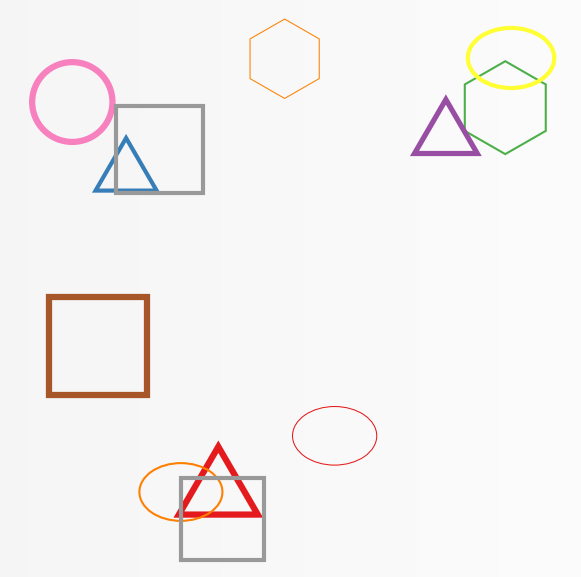[{"shape": "triangle", "thickness": 3, "radius": 0.39, "center": [0.376, 0.147]}, {"shape": "oval", "thickness": 0.5, "radius": 0.36, "center": [0.576, 0.244]}, {"shape": "triangle", "thickness": 2, "radius": 0.3, "center": [0.217, 0.699]}, {"shape": "hexagon", "thickness": 1, "radius": 0.4, "center": [0.869, 0.813]}, {"shape": "triangle", "thickness": 2.5, "radius": 0.31, "center": [0.767, 0.765]}, {"shape": "hexagon", "thickness": 0.5, "radius": 0.34, "center": [0.49, 0.897]}, {"shape": "oval", "thickness": 1, "radius": 0.36, "center": [0.311, 0.147]}, {"shape": "oval", "thickness": 2, "radius": 0.37, "center": [0.879, 0.899]}, {"shape": "square", "thickness": 3, "radius": 0.42, "center": [0.169, 0.4]}, {"shape": "circle", "thickness": 3, "radius": 0.35, "center": [0.124, 0.822]}, {"shape": "square", "thickness": 2, "radius": 0.38, "center": [0.275, 0.741]}, {"shape": "square", "thickness": 2, "radius": 0.35, "center": [0.383, 0.101]}]